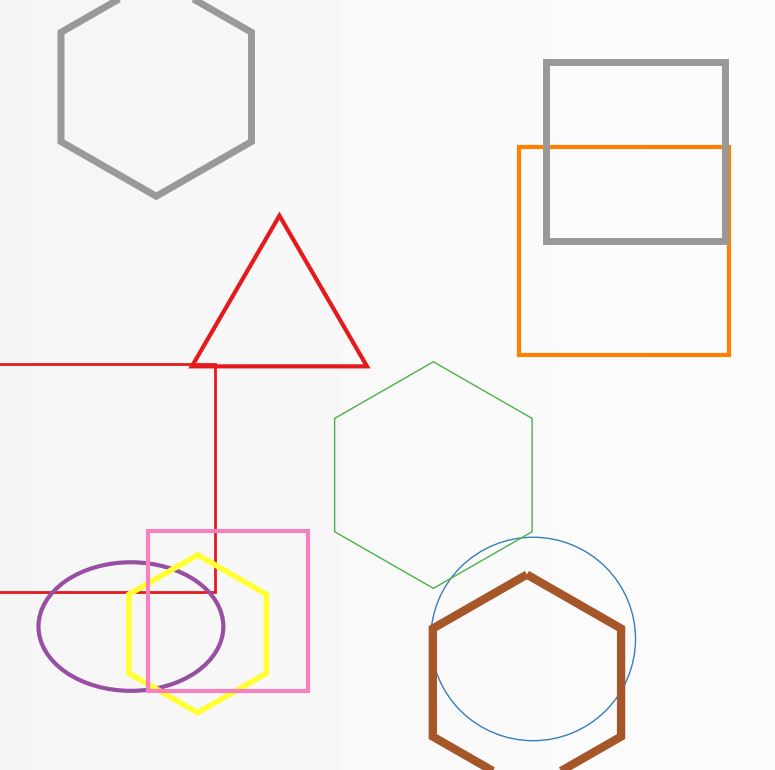[{"shape": "square", "thickness": 1, "radius": 0.74, "center": [0.13, 0.379]}, {"shape": "triangle", "thickness": 1.5, "radius": 0.65, "center": [0.361, 0.589]}, {"shape": "circle", "thickness": 0.5, "radius": 0.66, "center": [0.688, 0.17]}, {"shape": "hexagon", "thickness": 0.5, "radius": 0.74, "center": [0.559, 0.383]}, {"shape": "oval", "thickness": 1.5, "radius": 0.6, "center": [0.169, 0.186]}, {"shape": "square", "thickness": 1.5, "radius": 0.68, "center": [0.805, 0.674]}, {"shape": "hexagon", "thickness": 2, "radius": 0.51, "center": [0.255, 0.177]}, {"shape": "hexagon", "thickness": 3, "radius": 0.7, "center": [0.68, 0.114]}, {"shape": "square", "thickness": 1.5, "radius": 0.52, "center": [0.294, 0.206]}, {"shape": "hexagon", "thickness": 2.5, "radius": 0.71, "center": [0.202, 0.887]}, {"shape": "square", "thickness": 2.5, "radius": 0.58, "center": [0.82, 0.803]}]